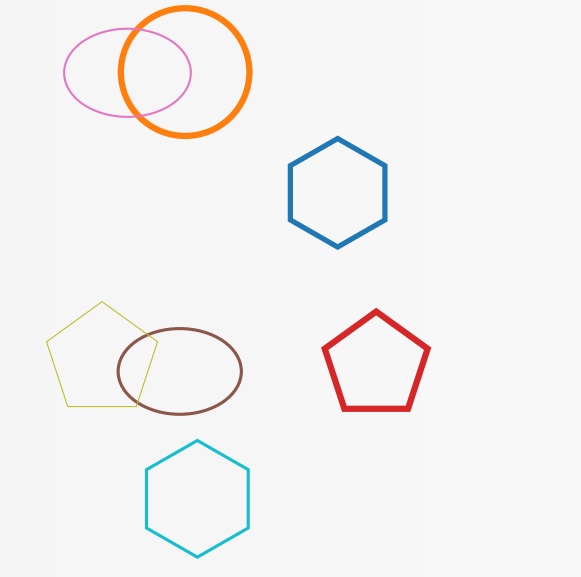[{"shape": "hexagon", "thickness": 2.5, "radius": 0.47, "center": [0.581, 0.665]}, {"shape": "circle", "thickness": 3, "radius": 0.55, "center": [0.318, 0.874]}, {"shape": "pentagon", "thickness": 3, "radius": 0.47, "center": [0.647, 0.367]}, {"shape": "oval", "thickness": 1.5, "radius": 0.53, "center": [0.309, 0.356]}, {"shape": "oval", "thickness": 1, "radius": 0.55, "center": [0.219, 0.873]}, {"shape": "pentagon", "thickness": 0.5, "radius": 0.5, "center": [0.176, 0.376]}, {"shape": "hexagon", "thickness": 1.5, "radius": 0.51, "center": [0.34, 0.135]}]